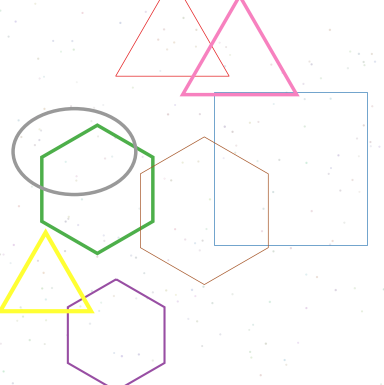[{"shape": "triangle", "thickness": 0.5, "radius": 0.85, "center": [0.448, 0.887]}, {"shape": "square", "thickness": 0.5, "radius": 0.99, "center": [0.754, 0.562]}, {"shape": "hexagon", "thickness": 2.5, "radius": 0.83, "center": [0.253, 0.508]}, {"shape": "hexagon", "thickness": 1.5, "radius": 0.72, "center": [0.302, 0.13]}, {"shape": "triangle", "thickness": 3, "radius": 0.68, "center": [0.119, 0.26]}, {"shape": "hexagon", "thickness": 0.5, "radius": 0.96, "center": [0.531, 0.453]}, {"shape": "triangle", "thickness": 2.5, "radius": 0.86, "center": [0.622, 0.84]}, {"shape": "oval", "thickness": 2.5, "radius": 0.8, "center": [0.193, 0.606]}]